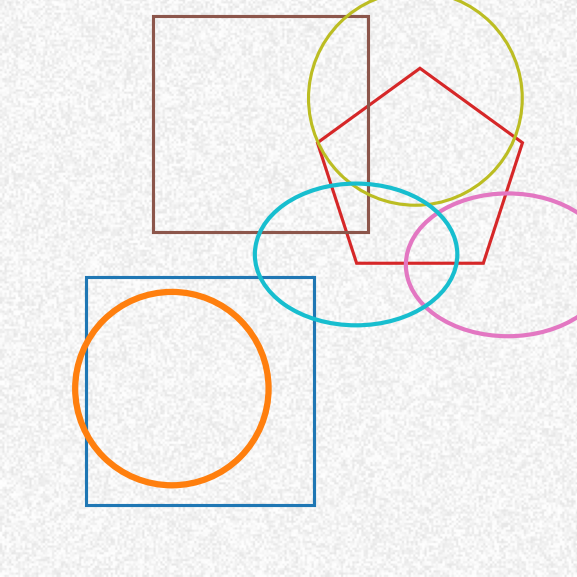[{"shape": "square", "thickness": 1.5, "radius": 0.99, "center": [0.346, 0.322]}, {"shape": "circle", "thickness": 3, "radius": 0.84, "center": [0.298, 0.326]}, {"shape": "pentagon", "thickness": 1.5, "radius": 0.93, "center": [0.727, 0.694]}, {"shape": "square", "thickness": 1.5, "radius": 0.93, "center": [0.451, 0.785]}, {"shape": "oval", "thickness": 2, "radius": 0.88, "center": [0.879, 0.541]}, {"shape": "circle", "thickness": 1.5, "radius": 0.93, "center": [0.719, 0.829]}, {"shape": "oval", "thickness": 2, "radius": 0.88, "center": [0.617, 0.559]}]